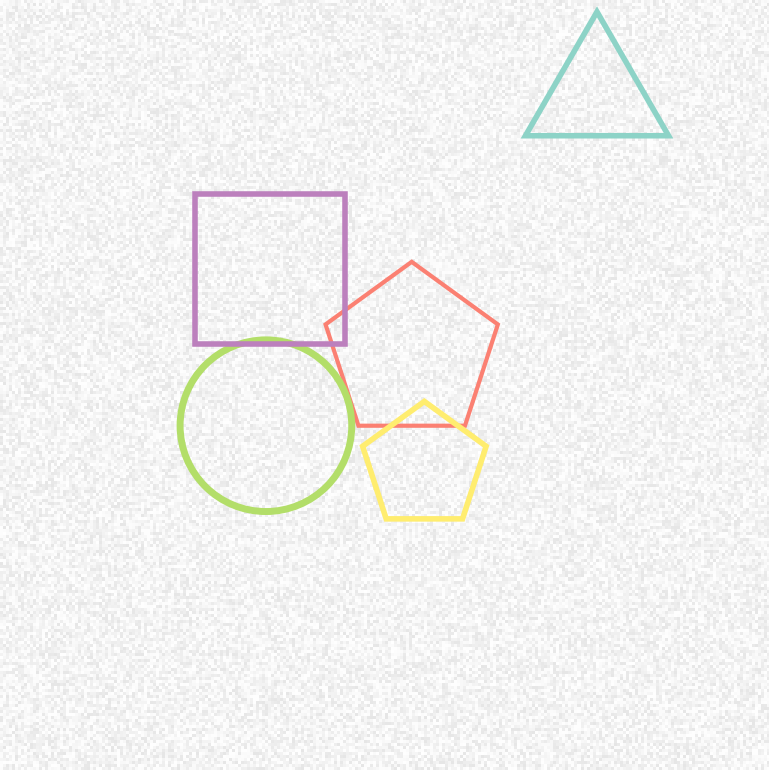[{"shape": "triangle", "thickness": 2, "radius": 0.54, "center": [0.775, 0.877]}, {"shape": "pentagon", "thickness": 1.5, "radius": 0.59, "center": [0.535, 0.542]}, {"shape": "circle", "thickness": 2.5, "radius": 0.56, "center": [0.345, 0.447]}, {"shape": "square", "thickness": 2, "radius": 0.49, "center": [0.35, 0.651]}, {"shape": "pentagon", "thickness": 2, "radius": 0.42, "center": [0.551, 0.394]}]